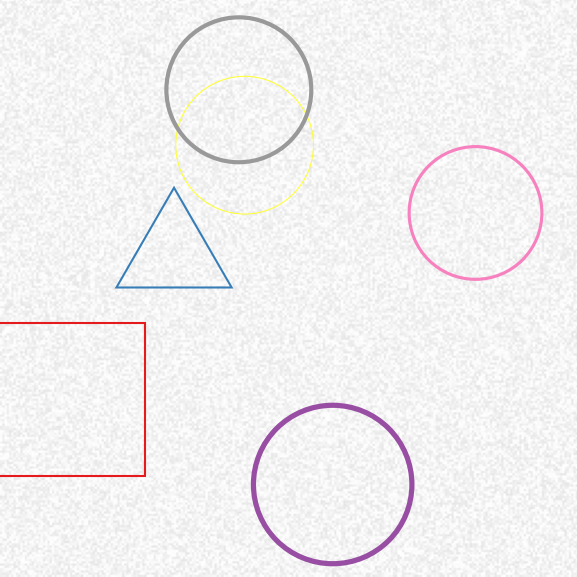[{"shape": "square", "thickness": 1, "radius": 0.66, "center": [0.119, 0.307]}, {"shape": "triangle", "thickness": 1, "radius": 0.58, "center": [0.301, 0.559]}, {"shape": "circle", "thickness": 2.5, "radius": 0.69, "center": [0.576, 0.16]}, {"shape": "circle", "thickness": 0.5, "radius": 0.6, "center": [0.424, 0.748]}, {"shape": "circle", "thickness": 1.5, "radius": 0.57, "center": [0.823, 0.63]}, {"shape": "circle", "thickness": 2, "radius": 0.63, "center": [0.414, 0.844]}]